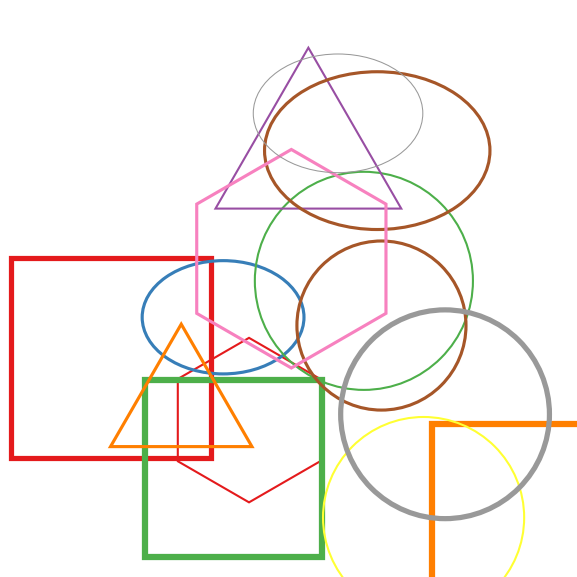[{"shape": "square", "thickness": 2.5, "radius": 0.87, "center": [0.192, 0.38]}, {"shape": "hexagon", "thickness": 1, "radius": 0.71, "center": [0.431, 0.272]}, {"shape": "oval", "thickness": 1.5, "radius": 0.7, "center": [0.386, 0.45]}, {"shape": "square", "thickness": 3, "radius": 0.77, "center": [0.405, 0.187]}, {"shape": "circle", "thickness": 1, "radius": 0.94, "center": [0.63, 0.513]}, {"shape": "triangle", "thickness": 1, "radius": 0.93, "center": [0.534, 0.731]}, {"shape": "triangle", "thickness": 1.5, "radius": 0.71, "center": [0.314, 0.296]}, {"shape": "square", "thickness": 3, "radius": 0.74, "center": [0.897, 0.116]}, {"shape": "circle", "thickness": 1, "radius": 0.87, "center": [0.733, 0.103]}, {"shape": "oval", "thickness": 1.5, "radius": 0.98, "center": [0.653, 0.738]}, {"shape": "circle", "thickness": 1.5, "radius": 0.73, "center": [0.661, 0.435]}, {"shape": "hexagon", "thickness": 1.5, "radius": 0.95, "center": [0.505, 0.551]}, {"shape": "oval", "thickness": 0.5, "radius": 0.73, "center": [0.585, 0.803]}, {"shape": "circle", "thickness": 2.5, "radius": 0.9, "center": [0.771, 0.282]}]